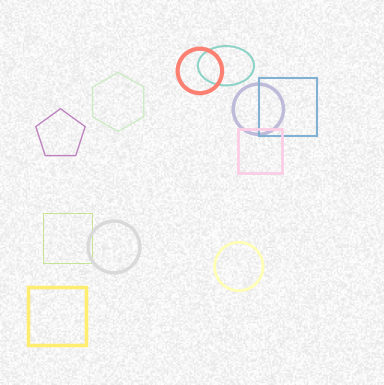[{"shape": "oval", "thickness": 1.5, "radius": 0.37, "center": [0.587, 0.829]}, {"shape": "circle", "thickness": 2, "radius": 0.31, "center": [0.62, 0.308]}, {"shape": "circle", "thickness": 2.5, "radius": 0.33, "center": [0.671, 0.716]}, {"shape": "circle", "thickness": 3, "radius": 0.29, "center": [0.519, 0.816]}, {"shape": "square", "thickness": 1.5, "radius": 0.38, "center": [0.748, 0.721]}, {"shape": "square", "thickness": 0.5, "radius": 0.32, "center": [0.175, 0.382]}, {"shape": "square", "thickness": 2, "radius": 0.29, "center": [0.676, 0.609]}, {"shape": "circle", "thickness": 2.5, "radius": 0.34, "center": [0.296, 0.359]}, {"shape": "pentagon", "thickness": 1, "radius": 0.34, "center": [0.157, 0.65]}, {"shape": "hexagon", "thickness": 1, "radius": 0.38, "center": [0.307, 0.735]}, {"shape": "square", "thickness": 2.5, "radius": 0.38, "center": [0.147, 0.178]}]